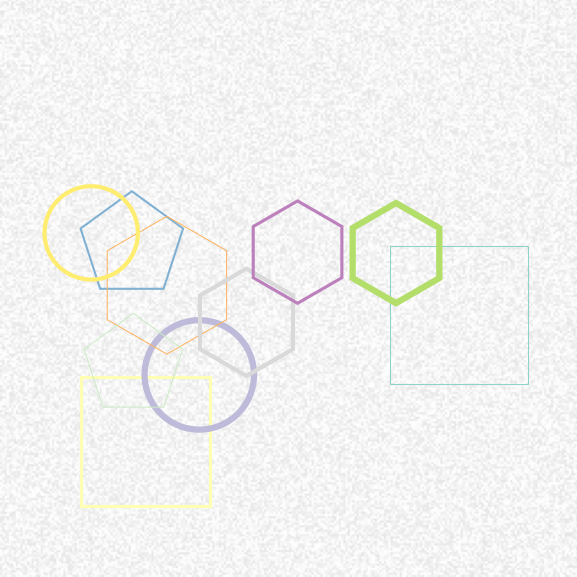[{"shape": "square", "thickness": 0.5, "radius": 0.6, "center": [0.795, 0.454]}, {"shape": "square", "thickness": 1.5, "radius": 0.56, "center": [0.251, 0.234]}, {"shape": "circle", "thickness": 3, "radius": 0.47, "center": [0.345, 0.35]}, {"shape": "pentagon", "thickness": 1, "radius": 0.47, "center": [0.228, 0.575]}, {"shape": "hexagon", "thickness": 0.5, "radius": 0.6, "center": [0.289, 0.505]}, {"shape": "hexagon", "thickness": 3, "radius": 0.43, "center": [0.686, 0.561]}, {"shape": "hexagon", "thickness": 2, "radius": 0.46, "center": [0.427, 0.441]}, {"shape": "hexagon", "thickness": 1.5, "radius": 0.44, "center": [0.515, 0.563]}, {"shape": "pentagon", "thickness": 0.5, "radius": 0.45, "center": [0.231, 0.367]}, {"shape": "circle", "thickness": 2, "radius": 0.4, "center": [0.158, 0.596]}]